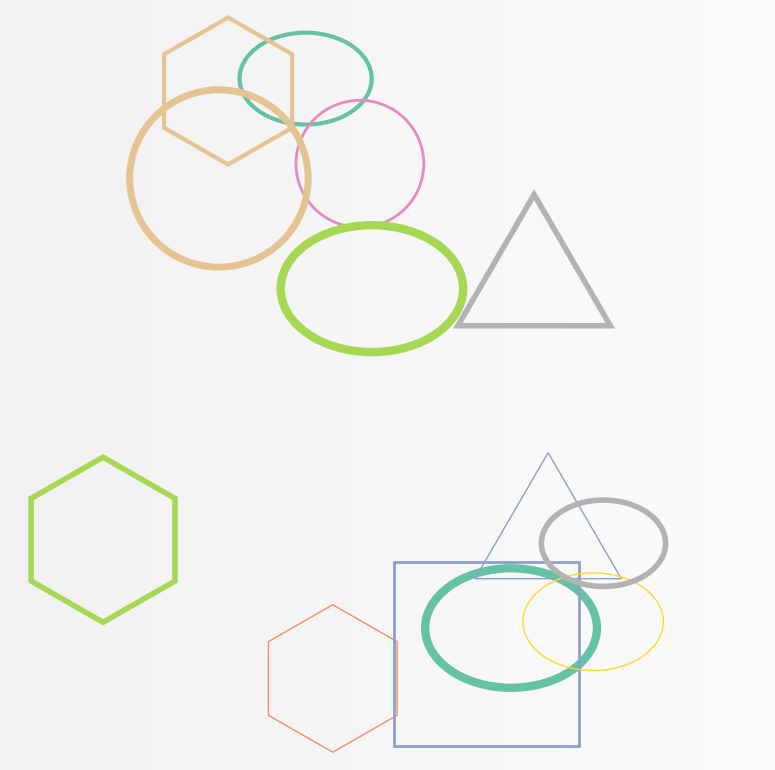[{"shape": "oval", "thickness": 3, "radius": 0.55, "center": [0.659, 0.184]}, {"shape": "oval", "thickness": 1.5, "radius": 0.43, "center": [0.394, 0.898]}, {"shape": "hexagon", "thickness": 0.5, "radius": 0.48, "center": [0.429, 0.119]}, {"shape": "triangle", "thickness": 0.5, "radius": 0.55, "center": [0.707, 0.303]}, {"shape": "square", "thickness": 1, "radius": 0.6, "center": [0.628, 0.151]}, {"shape": "circle", "thickness": 1, "radius": 0.41, "center": [0.464, 0.787]}, {"shape": "oval", "thickness": 3, "radius": 0.59, "center": [0.48, 0.625]}, {"shape": "hexagon", "thickness": 2, "radius": 0.54, "center": [0.133, 0.299]}, {"shape": "oval", "thickness": 0.5, "radius": 0.45, "center": [0.765, 0.193]}, {"shape": "hexagon", "thickness": 1.5, "radius": 0.48, "center": [0.294, 0.882]}, {"shape": "circle", "thickness": 2.5, "radius": 0.58, "center": [0.282, 0.768]}, {"shape": "oval", "thickness": 2, "radius": 0.4, "center": [0.779, 0.294]}, {"shape": "triangle", "thickness": 2, "radius": 0.57, "center": [0.689, 0.634]}]